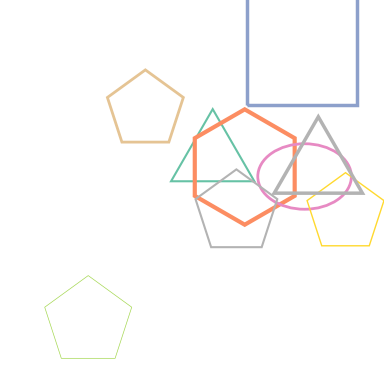[{"shape": "triangle", "thickness": 1.5, "radius": 0.62, "center": [0.552, 0.592]}, {"shape": "hexagon", "thickness": 3, "radius": 0.75, "center": [0.636, 0.566]}, {"shape": "square", "thickness": 2.5, "radius": 0.71, "center": [0.785, 0.871]}, {"shape": "oval", "thickness": 2, "radius": 0.61, "center": [0.791, 0.542]}, {"shape": "pentagon", "thickness": 0.5, "radius": 0.59, "center": [0.229, 0.165]}, {"shape": "pentagon", "thickness": 1, "radius": 0.52, "center": [0.897, 0.447]}, {"shape": "pentagon", "thickness": 2, "radius": 0.52, "center": [0.378, 0.715]}, {"shape": "triangle", "thickness": 2.5, "radius": 0.66, "center": [0.827, 0.564]}, {"shape": "pentagon", "thickness": 1.5, "radius": 0.56, "center": [0.614, 0.448]}]